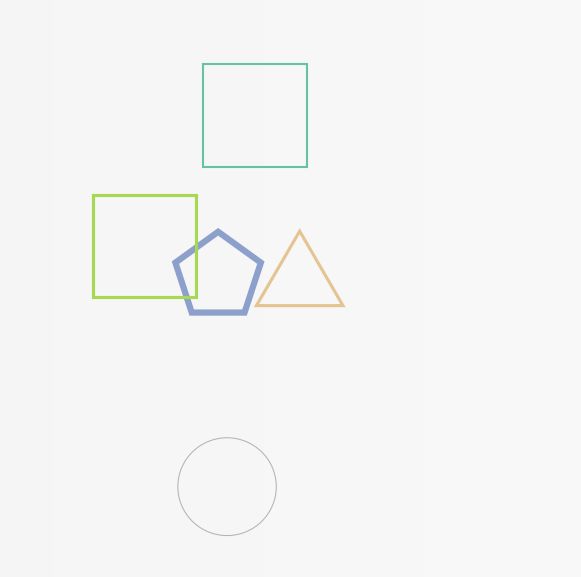[{"shape": "square", "thickness": 1, "radius": 0.45, "center": [0.438, 0.799]}, {"shape": "pentagon", "thickness": 3, "radius": 0.39, "center": [0.375, 0.52]}, {"shape": "square", "thickness": 1.5, "radius": 0.44, "center": [0.248, 0.573]}, {"shape": "triangle", "thickness": 1.5, "radius": 0.43, "center": [0.516, 0.513]}, {"shape": "circle", "thickness": 0.5, "radius": 0.42, "center": [0.391, 0.156]}]